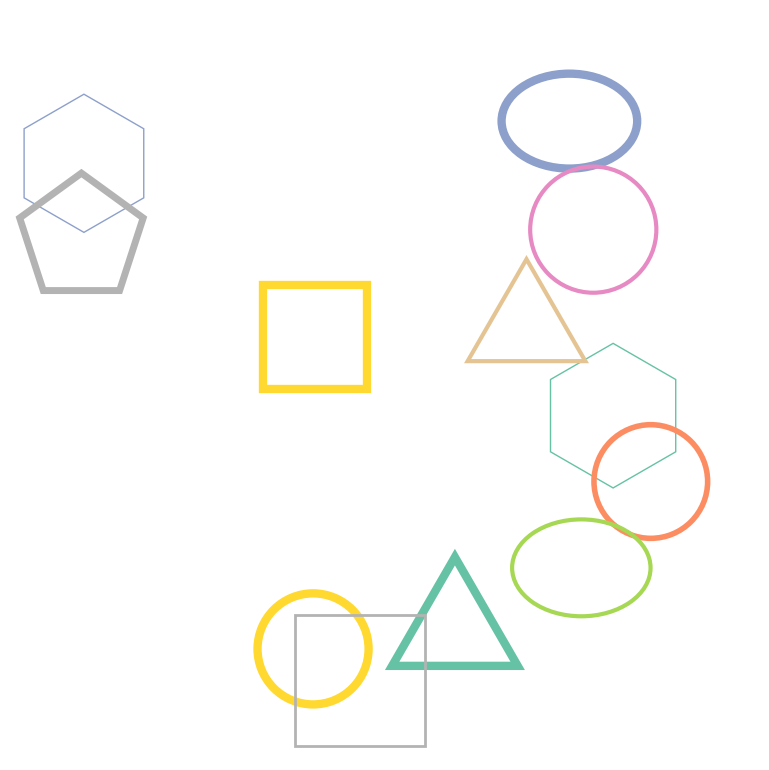[{"shape": "triangle", "thickness": 3, "radius": 0.47, "center": [0.591, 0.182]}, {"shape": "hexagon", "thickness": 0.5, "radius": 0.47, "center": [0.796, 0.46]}, {"shape": "circle", "thickness": 2, "radius": 0.37, "center": [0.845, 0.375]}, {"shape": "hexagon", "thickness": 0.5, "radius": 0.45, "center": [0.109, 0.788]}, {"shape": "oval", "thickness": 3, "radius": 0.44, "center": [0.739, 0.843]}, {"shape": "circle", "thickness": 1.5, "radius": 0.41, "center": [0.77, 0.702]}, {"shape": "oval", "thickness": 1.5, "radius": 0.45, "center": [0.755, 0.263]}, {"shape": "circle", "thickness": 3, "radius": 0.36, "center": [0.407, 0.157]}, {"shape": "square", "thickness": 3, "radius": 0.34, "center": [0.409, 0.562]}, {"shape": "triangle", "thickness": 1.5, "radius": 0.44, "center": [0.684, 0.575]}, {"shape": "square", "thickness": 1, "radius": 0.42, "center": [0.467, 0.116]}, {"shape": "pentagon", "thickness": 2.5, "radius": 0.42, "center": [0.106, 0.691]}]